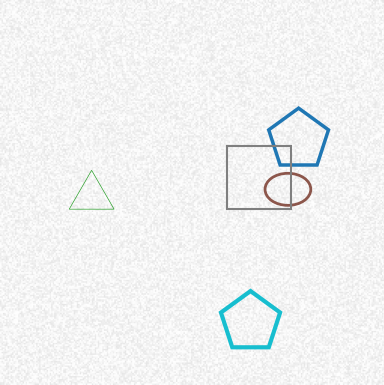[{"shape": "pentagon", "thickness": 2.5, "radius": 0.41, "center": [0.776, 0.637]}, {"shape": "triangle", "thickness": 0.5, "radius": 0.34, "center": [0.238, 0.49]}, {"shape": "oval", "thickness": 2, "radius": 0.3, "center": [0.748, 0.508]}, {"shape": "square", "thickness": 1.5, "radius": 0.41, "center": [0.673, 0.539]}, {"shape": "pentagon", "thickness": 3, "radius": 0.4, "center": [0.651, 0.163]}]